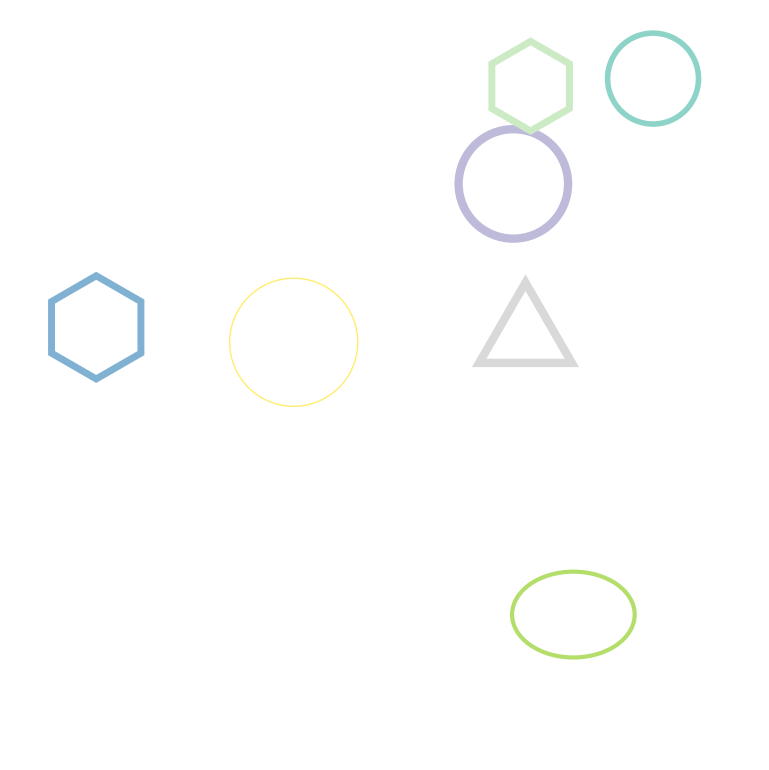[{"shape": "circle", "thickness": 2, "radius": 0.3, "center": [0.848, 0.898]}, {"shape": "circle", "thickness": 3, "radius": 0.36, "center": [0.667, 0.761]}, {"shape": "hexagon", "thickness": 2.5, "radius": 0.34, "center": [0.125, 0.575]}, {"shape": "oval", "thickness": 1.5, "radius": 0.4, "center": [0.745, 0.202]}, {"shape": "triangle", "thickness": 3, "radius": 0.35, "center": [0.682, 0.563]}, {"shape": "hexagon", "thickness": 2.5, "radius": 0.29, "center": [0.689, 0.888]}, {"shape": "circle", "thickness": 0.5, "radius": 0.42, "center": [0.381, 0.556]}]